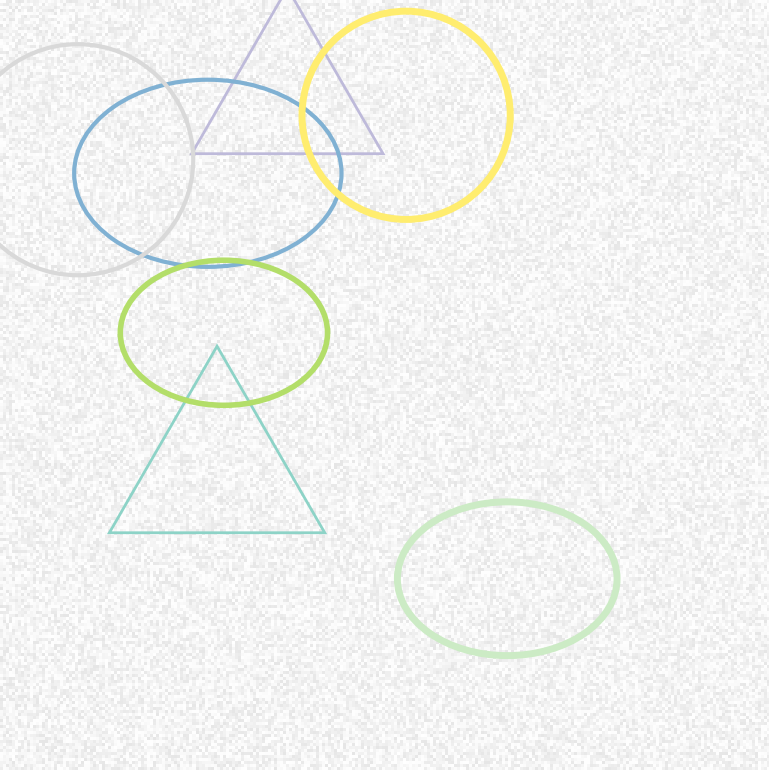[{"shape": "triangle", "thickness": 1, "radius": 0.81, "center": [0.282, 0.389]}, {"shape": "triangle", "thickness": 1, "radius": 0.72, "center": [0.373, 0.872]}, {"shape": "oval", "thickness": 1.5, "radius": 0.87, "center": [0.27, 0.775]}, {"shape": "oval", "thickness": 2, "radius": 0.67, "center": [0.291, 0.568]}, {"shape": "circle", "thickness": 1.5, "radius": 0.75, "center": [0.101, 0.793]}, {"shape": "oval", "thickness": 2.5, "radius": 0.71, "center": [0.659, 0.248]}, {"shape": "circle", "thickness": 2.5, "radius": 0.68, "center": [0.527, 0.85]}]